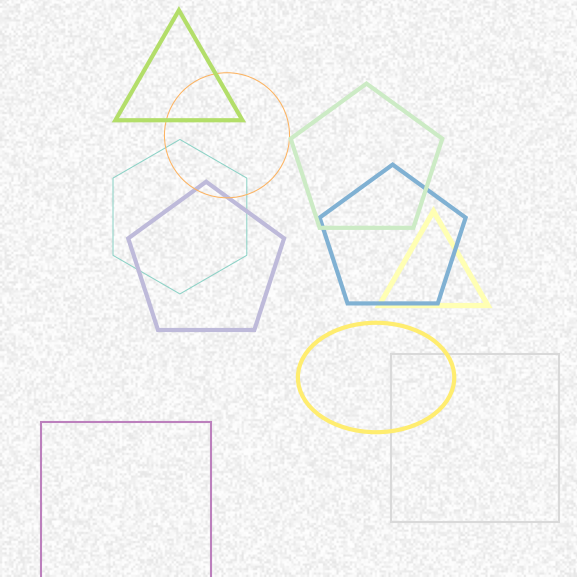[{"shape": "hexagon", "thickness": 0.5, "radius": 0.67, "center": [0.312, 0.624]}, {"shape": "triangle", "thickness": 2.5, "radius": 0.54, "center": [0.751, 0.525]}, {"shape": "pentagon", "thickness": 2, "radius": 0.71, "center": [0.357, 0.543]}, {"shape": "pentagon", "thickness": 2, "radius": 0.66, "center": [0.68, 0.581]}, {"shape": "circle", "thickness": 0.5, "radius": 0.54, "center": [0.393, 0.765]}, {"shape": "triangle", "thickness": 2, "radius": 0.64, "center": [0.31, 0.854]}, {"shape": "square", "thickness": 1, "radius": 0.73, "center": [0.823, 0.241]}, {"shape": "square", "thickness": 1, "radius": 0.74, "center": [0.218, 0.12]}, {"shape": "pentagon", "thickness": 2, "radius": 0.69, "center": [0.635, 0.716]}, {"shape": "oval", "thickness": 2, "radius": 0.68, "center": [0.651, 0.345]}]